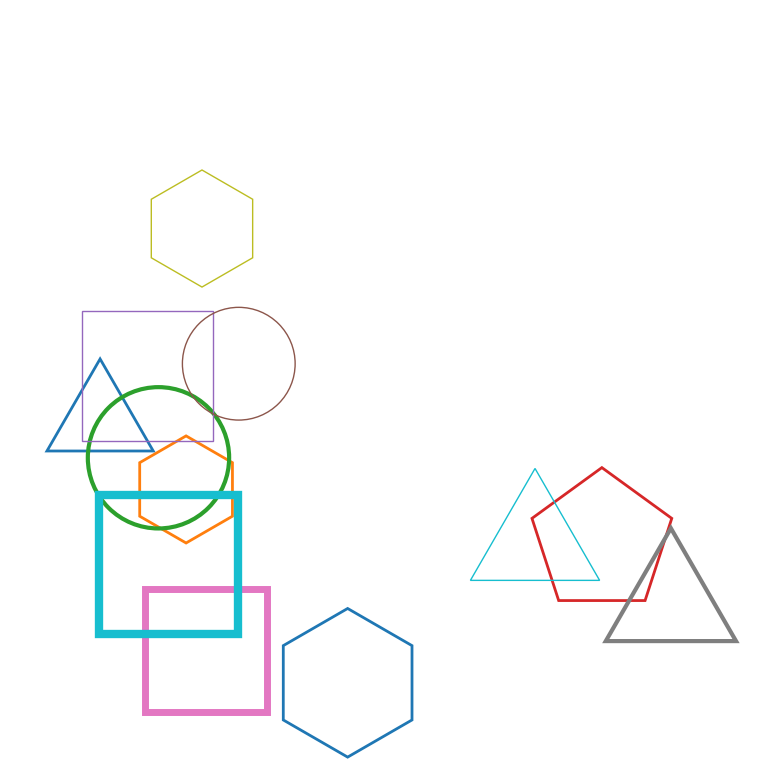[{"shape": "triangle", "thickness": 1, "radius": 0.4, "center": [0.13, 0.454]}, {"shape": "hexagon", "thickness": 1, "radius": 0.48, "center": [0.451, 0.113]}, {"shape": "hexagon", "thickness": 1, "radius": 0.35, "center": [0.242, 0.364]}, {"shape": "circle", "thickness": 1.5, "radius": 0.46, "center": [0.206, 0.405]}, {"shape": "pentagon", "thickness": 1, "radius": 0.48, "center": [0.782, 0.297]}, {"shape": "square", "thickness": 0.5, "radius": 0.42, "center": [0.192, 0.512]}, {"shape": "circle", "thickness": 0.5, "radius": 0.37, "center": [0.31, 0.528]}, {"shape": "square", "thickness": 2.5, "radius": 0.4, "center": [0.268, 0.155]}, {"shape": "triangle", "thickness": 1.5, "radius": 0.49, "center": [0.871, 0.216]}, {"shape": "hexagon", "thickness": 0.5, "radius": 0.38, "center": [0.262, 0.703]}, {"shape": "square", "thickness": 3, "radius": 0.45, "center": [0.219, 0.267]}, {"shape": "triangle", "thickness": 0.5, "radius": 0.48, "center": [0.695, 0.295]}]